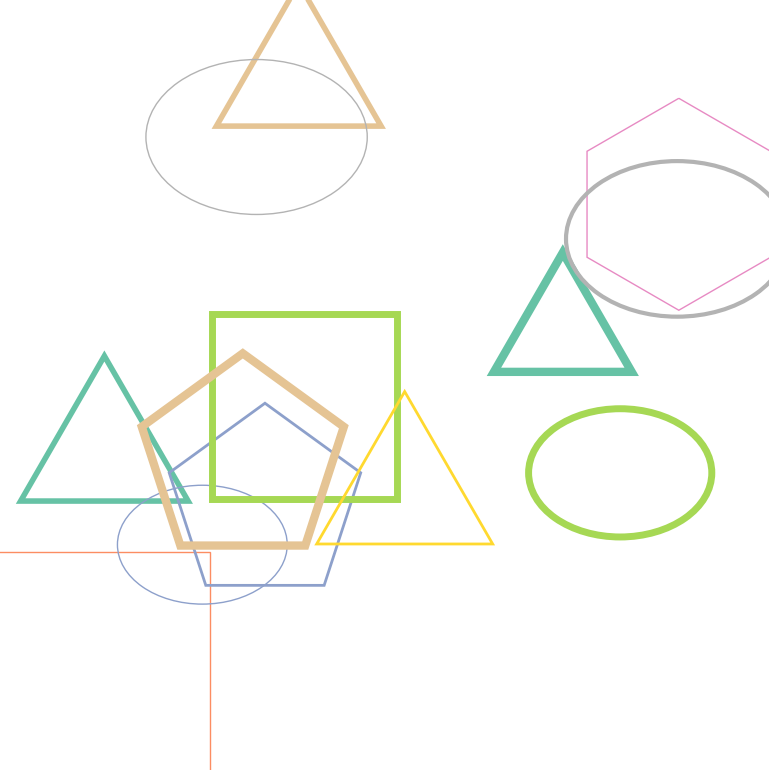[{"shape": "triangle", "thickness": 3, "radius": 0.52, "center": [0.731, 0.569]}, {"shape": "triangle", "thickness": 2, "radius": 0.63, "center": [0.136, 0.412]}, {"shape": "square", "thickness": 0.5, "radius": 0.73, "center": [0.127, 0.138]}, {"shape": "oval", "thickness": 0.5, "radius": 0.55, "center": [0.263, 0.293]}, {"shape": "pentagon", "thickness": 1, "radius": 0.65, "center": [0.344, 0.346]}, {"shape": "hexagon", "thickness": 0.5, "radius": 0.69, "center": [0.882, 0.735]}, {"shape": "oval", "thickness": 2.5, "radius": 0.59, "center": [0.805, 0.386]}, {"shape": "square", "thickness": 2.5, "radius": 0.6, "center": [0.395, 0.472]}, {"shape": "triangle", "thickness": 1, "radius": 0.66, "center": [0.526, 0.36]}, {"shape": "triangle", "thickness": 2, "radius": 0.62, "center": [0.388, 0.898]}, {"shape": "pentagon", "thickness": 3, "radius": 0.69, "center": [0.315, 0.403]}, {"shape": "oval", "thickness": 0.5, "radius": 0.72, "center": [0.333, 0.822]}, {"shape": "oval", "thickness": 1.5, "radius": 0.72, "center": [0.879, 0.69]}]